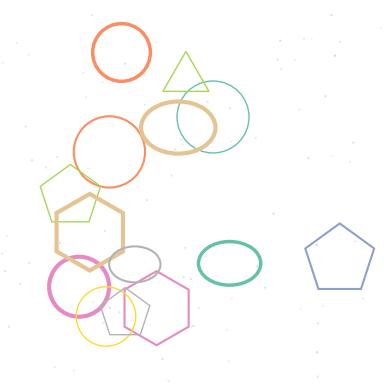[{"shape": "circle", "thickness": 1, "radius": 0.47, "center": [0.553, 0.696]}, {"shape": "oval", "thickness": 2.5, "radius": 0.4, "center": [0.596, 0.316]}, {"shape": "circle", "thickness": 1.5, "radius": 0.46, "center": [0.284, 0.605]}, {"shape": "circle", "thickness": 2.5, "radius": 0.37, "center": [0.316, 0.864]}, {"shape": "pentagon", "thickness": 1.5, "radius": 0.47, "center": [0.882, 0.326]}, {"shape": "hexagon", "thickness": 1.5, "radius": 0.48, "center": [0.407, 0.2]}, {"shape": "circle", "thickness": 3, "radius": 0.39, "center": [0.206, 0.255]}, {"shape": "pentagon", "thickness": 1, "radius": 0.41, "center": [0.183, 0.49]}, {"shape": "triangle", "thickness": 1, "radius": 0.35, "center": [0.483, 0.797]}, {"shape": "circle", "thickness": 1, "radius": 0.39, "center": [0.275, 0.178]}, {"shape": "oval", "thickness": 3, "radius": 0.48, "center": [0.463, 0.669]}, {"shape": "hexagon", "thickness": 3, "radius": 0.5, "center": [0.233, 0.397]}, {"shape": "pentagon", "thickness": 1, "radius": 0.34, "center": [0.325, 0.185]}, {"shape": "oval", "thickness": 1.5, "radius": 0.33, "center": [0.35, 0.313]}]